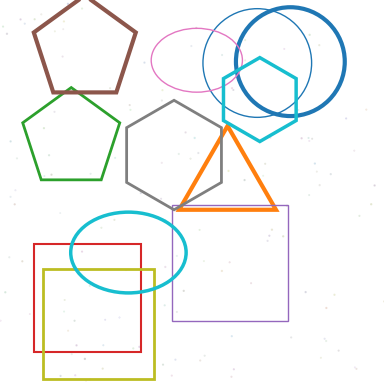[{"shape": "circle", "thickness": 1, "radius": 0.71, "center": [0.668, 0.836]}, {"shape": "circle", "thickness": 3, "radius": 0.71, "center": [0.754, 0.84]}, {"shape": "triangle", "thickness": 3, "radius": 0.73, "center": [0.591, 0.528]}, {"shape": "pentagon", "thickness": 2, "radius": 0.66, "center": [0.185, 0.64]}, {"shape": "square", "thickness": 1.5, "radius": 0.7, "center": [0.228, 0.226]}, {"shape": "square", "thickness": 1, "radius": 0.75, "center": [0.597, 0.317]}, {"shape": "pentagon", "thickness": 3, "radius": 0.7, "center": [0.22, 0.873]}, {"shape": "oval", "thickness": 1, "radius": 0.59, "center": [0.511, 0.844]}, {"shape": "hexagon", "thickness": 2, "radius": 0.71, "center": [0.452, 0.597]}, {"shape": "square", "thickness": 2, "radius": 0.72, "center": [0.256, 0.159]}, {"shape": "hexagon", "thickness": 2.5, "radius": 0.54, "center": [0.675, 0.741]}, {"shape": "oval", "thickness": 2.5, "radius": 0.75, "center": [0.334, 0.344]}]